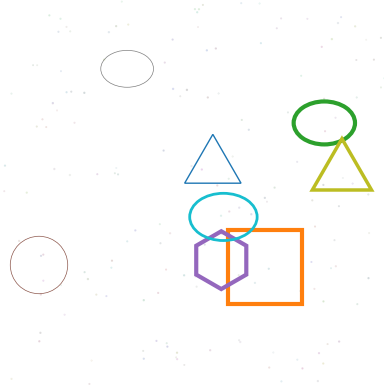[{"shape": "triangle", "thickness": 1, "radius": 0.42, "center": [0.553, 0.566]}, {"shape": "square", "thickness": 3, "radius": 0.48, "center": [0.687, 0.305]}, {"shape": "oval", "thickness": 3, "radius": 0.4, "center": [0.842, 0.681]}, {"shape": "hexagon", "thickness": 3, "radius": 0.38, "center": [0.575, 0.324]}, {"shape": "circle", "thickness": 0.5, "radius": 0.37, "center": [0.101, 0.312]}, {"shape": "oval", "thickness": 0.5, "radius": 0.34, "center": [0.33, 0.821]}, {"shape": "triangle", "thickness": 2.5, "radius": 0.44, "center": [0.888, 0.551]}, {"shape": "oval", "thickness": 2, "radius": 0.44, "center": [0.58, 0.437]}]